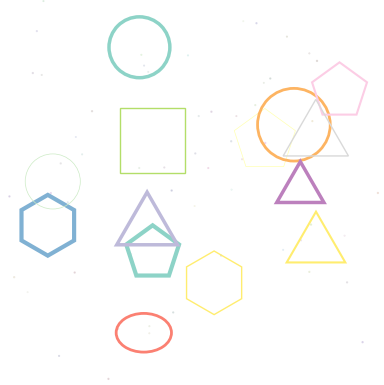[{"shape": "circle", "thickness": 2.5, "radius": 0.4, "center": [0.362, 0.877]}, {"shape": "pentagon", "thickness": 3, "radius": 0.36, "center": [0.396, 0.343]}, {"shape": "pentagon", "thickness": 0.5, "radius": 0.42, "center": [0.688, 0.635]}, {"shape": "triangle", "thickness": 2.5, "radius": 0.46, "center": [0.382, 0.41]}, {"shape": "oval", "thickness": 2, "radius": 0.36, "center": [0.374, 0.136]}, {"shape": "hexagon", "thickness": 3, "radius": 0.39, "center": [0.124, 0.415]}, {"shape": "circle", "thickness": 2, "radius": 0.47, "center": [0.763, 0.676]}, {"shape": "square", "thickness": 1, "radius": 0.42, "center": [0.397, 0.635]}, {"shape": "pentagon", "thickness": 1.5, "radius": 0.38, "center": [0.882, 0.763]}, {"shape": "triangle", "thickness": 1, "radius": 0.49, "center": [0.82, 0.644]}, {"shape": "triangle", "thickness": 2.5, "radius": 0.35, "center": [0.78, 0.509]}, {"shape": "circle", "thickness": 0.5, "radius": 0.36, "center": [0.137, 0.529]}, {"shape": "hexagon", "thickness": 1, "radius": 0.41, "center": [0.556, 0.265]}, {"shape": "triangle", "thickness": 1.5, "radius": 0.44, "center": [0.821, 0.362]}]